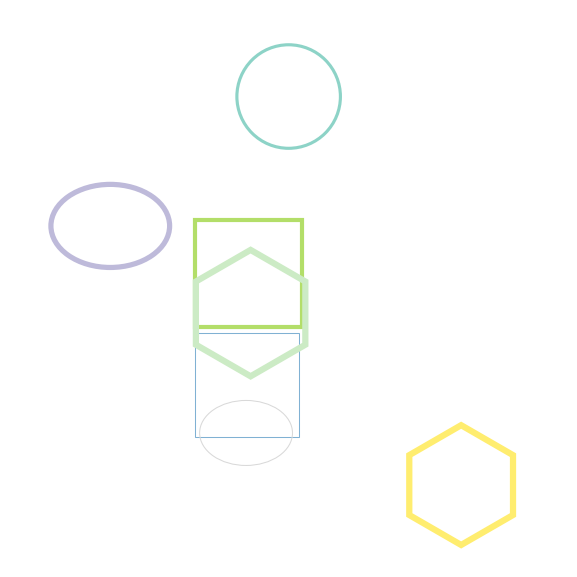[{"shape": "circle", "thickness": 1.5, "radius": 0.45, "center": [0.5, 0.832]}, {"shape": "oval", "thickness": 2.5, "radius": 0.51, "center": [0.191, 0.608]}, {"shape": "square", "thickness": 0.5, "radius": 0.45, "center": [0.428, 0.333]}, {"shape": "square", "thickness": 2, "radius": 0.46, "center": [0.43, 0.525]}, {"shape": "oval", "thickness": 0.5, "radius": 0.4, "center": [0.426, 0.249]}, {"shape": "hexagon", "thickness": 3, "radius": 0.55, "center": [0.434, 0.457]}, {"shape": "hexagon", "thickness": 3, "radius": 0.52, "center": [0.799, 0.159]}]